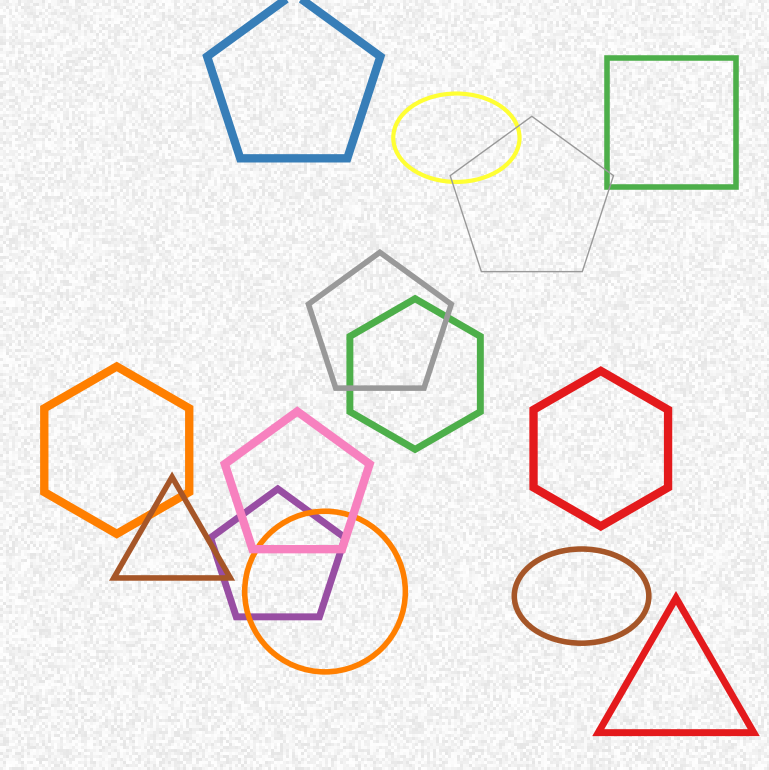[{"shape": "hexagon", "thickness": 3, "radius": 0.5, "center": [0.78, 0.417]}, {"shape": "triangle", "thickness": 2.5, "radius": 0.58, "center": [0.878, 0.107]}, {"shape": "pentagon", "thickness": 3, "radius": 0.59, "center": [0.382, 0.89]}, {"shape": "hexagon", "thickness": 2.5, "radius": 0.49, "center": [0.539, 0.514]}, {"shape": "square", "thickness": 2, "radius": 0.42, "center": [0.872, 0.841]}, {"shape": "pentagon", "thickness": 2.5, "radius": 0.46, "center": [0.361, 0.273]}, {"shape": "hexagon", "thickness": 3, "radius": 0.54, "center": [0.152, 0.415]}, {"shape": "circle", "thickness": 2, "radius": 0.52, "center": [0.422, 0.232]}, {"shape": "oval", "thickness": 1.5, "radius": 0.41, "center": [0.593, 0.821]}, {"shape": "triangle", "thickness": 2, "radius": 0.44, "center": [0.223, 0.293]}, {"shape": "oval", "thickness": 2, "radius": 0.44, "center": [0.755, 0.226]}, {"shape": "pentagon", "thickness": 3, "radius": 0.49, "center": [0.386, 0.367]}, {"shape": "pentagon", "thickness": 2, "radius": 0.49, "center": [0.493, 0.575]}, {"shape": "pentagon", "thickness": 0.5, "radius": 0.56, "center": [0.691, 0.737]}]